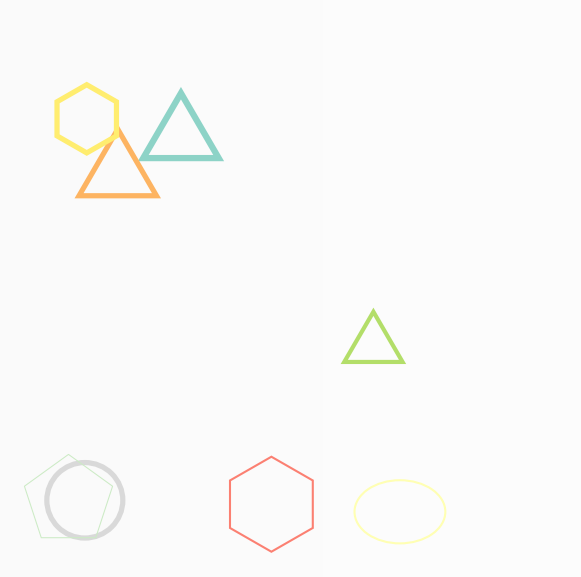[{"shape": "triangle", "thickness": 3, "radius": 0.37, "center": [0.311, 0.763]}, {"shape": "oval", "thickness": 1, "radius": 0.39, "center": [0.688, 0.113]}, {"shape": "hexagon", "thickness": 1, "radius": 0.41, "center": [0.467, 0.126]}, {"shape": "triangle", "thickness": 2.5, "radius": 0.38, "center": [0.203, 0.699]}, {"shape": "triangle", "thickness": 2, "radius": 0.29, "center": [0.642, 0.401]}, {"shape": "circle", "thickness": 2.5, "radius": 0.33, "center": [0.146, 0.133]}, {"shape": "pentagon", "thickness": 0.5, "radius": 0.4, "center": [0.118, 0.133]}, {"shape": "hexagon", "thickness": 2.5, "radius": 0.3, "center": [0.149, 0.793]}]